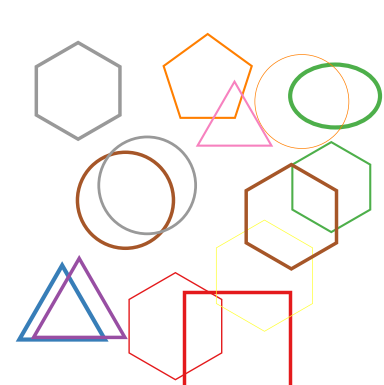[{"shape": "square", "thickness": 2.5, "radius": 0.69, "center": [0.614, 0.104]}, {"shape": "hexagon", "thickness": 1, "radius": 0.69, "center": [0.456, 0.153]}, {"shape": "triangle", "thickness": 3, "radius": 0.64, "center": [0.161, 0.182]}, {"shape": "oval", "thickness": 3, "radius": 0.58, "center": [0.87, 0.751]}, {"shape": "hexagon", "thickness": 1.5, "radius": 0.58, "center": [0.861, 0.514]}, {"shape": "triangle", "thickness": 2.5, "radius": 0.68, "center": [0.206, 0.192]}, {"shape": "circle", "thickness": 0.5, "radius": 0.61, "center": [0.784, 0.736]}, {"shape": "pentagon", "thickness": 1.5, "radius": 0.6, "center": [0.539, 0.791]}, {"shape": "hexagon", "thickness": 0.5, "radius": 0.72, "center": [0.687, 0.284]}, {"shape": "hexagon", "thickness": 2.5, "radius": 0.68, "center": [0.757, 0.437]}, {"shape": "circle", "thickness": 2.5, "radius": 0.62, "center": [0.326, 0.48]}, {"shape": "triangle", "thickness": 1.5, "radius": 0.55, "center": [0.609, 0.677]}, {"shape": "hexagon", "thickness": 2.5, "radius": 0.63, "center": [0.203, 0.764]}, {"shape": "circle", "thickness": 2, "radius": 0.63, "center": [0.382, 0.518]}]